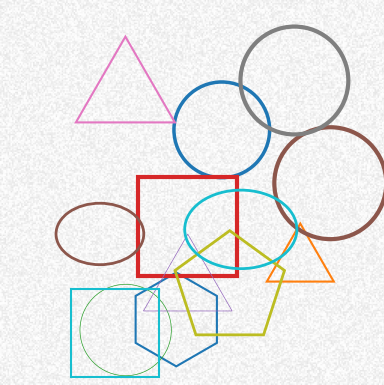[{"shape": "hexagon", "thickness": 1.5, "radius": 0.61, "center": [0.458, 0.17]}, {"shape": "circle", "thickness": 2.5, "radius": 0.62, "center": [0.576, 0.663]}, {"shape": "triangle", "thickness": 1.5, "radius": 0.5, "center": [0.78, 0.319]}, {"shape": "circle", "thickness": 0.5, "radius": 0.59, "center": [0.326, 0.143]}, {"shape": "square", "thickness": 3, "radius": 0.64, "center": [0.487, 0.411]}, {"shape": "triangle", "thickness": 0.5, "radius": 0.66, "center": [0.488, 0.259]}, {"shape": "oval", "thickness": 2, "radius": 0.57, "center": [0.259, 0.392]}, {"shape": "circle", "thickness": 3, "radius": 0.73, "center": [0.858, 0.524]}, {"shape": "triangle", "thickness": 1.5, "radius": 0.74, "center": [0.326, 0.756]}, {"shape": "circle", "thickness": 3, "radius": 0.7, "center": [0.765, 0.791]}, {"shape": "pentagon", "thickness": 2, "radius": 0.75, "center": [0.597, 0.251]}, {"shape": "square", "thickness": 1.5, "radius": 0.57, "center": [0.299, 0.135]}, {"shape": "oval", "thickness": 2, "radius": 0.73, "center": [0.625, 0.404]}]